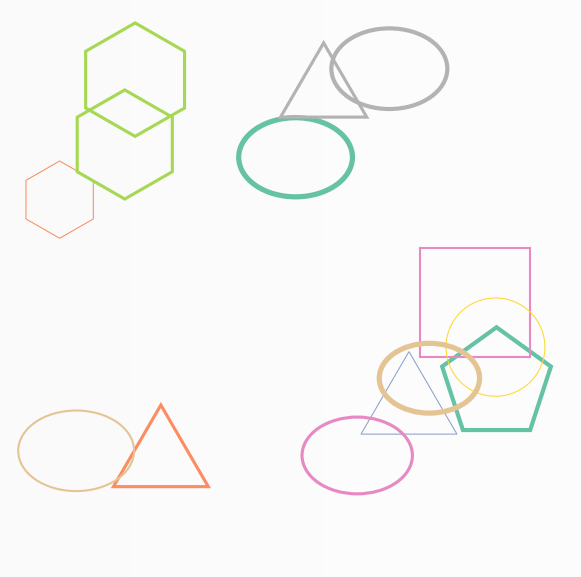[{"shape": "oval", "thickness": 2.5, "radius": 0.49, "center": [0.509, 0.727]}, {"shape": "pentagon", "thickness": 2, "radius": 0.49, "center": [0.854, 0.334]}, {"shape": "hexagon", "thickness": 0.5, "radius": 0.33, "center": [0.103, 0.653]}, {"shape": "triangle", "thickness": 1.5, "radius": 0.47, "center": [0.277, 0.204]}, {"shape": "triangle", "thickness": 0.5, "radius": 0.48, "center": [0.704, 0.295]}, {"shape": "oval", "thickness": 1.5, "radius": 0.47, "center": [0.615, 0.21]}, {"shape": "square", "thickness": 1, "radius": 0.47, "center": [0.818, 0.475]}, {"shape": "hexagon", "thickness": 1.5, "radius": 0.49, "center": [0.232, 0.861]}, {"shape": "hexagon", "thickness": 1.5, "radius": 0.47, "center": [0.215, 0.749]}, {"shape": "circle", "thickness": 0.5, "radius": 0.43, "center": [0.852, 0.398]}, {"shape": "oval", "thickness": 1, "radius": 0.5, "center": [0.131, 0.219]}, {"shape": "oval", "thickness": 2.5, "radius": 0.43, "center": [0.739, 0.344]}, {"shape": "triangle", "thickness": 1.5, "radius": 0.43, "center": [0.557, 0.839]}, {"shape": "oval", "thickness": 2, "radius": 0.5, "center": [0.67, 0.88]}]